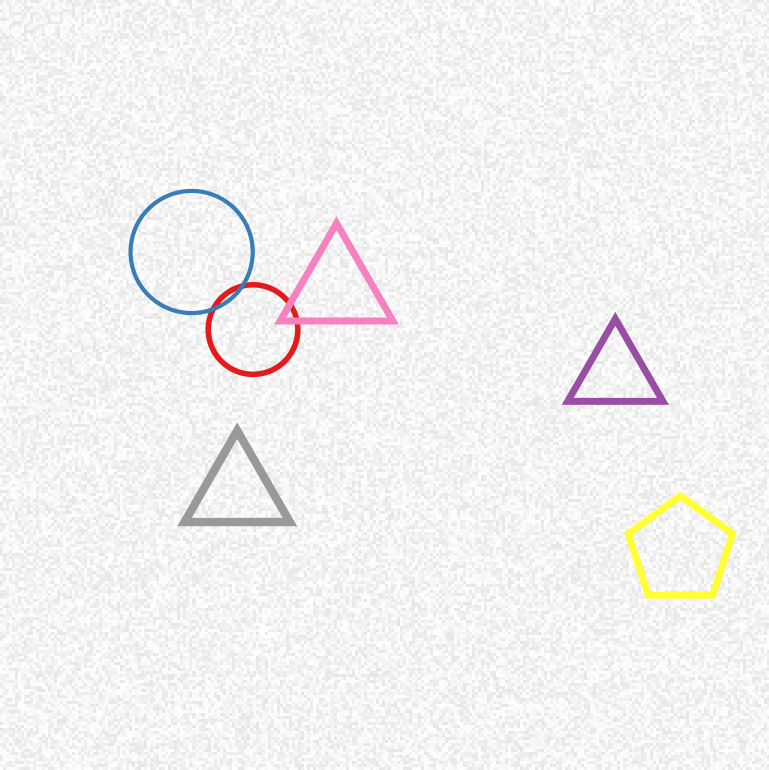[{"shape": "circle", "thickness": 2, "radius": 0.29, "center": [0.329, 0.572]}, {"shape": "circle", "thickness": 1.5, "radius": 0.4, "center": [0.249, 0.673]}, {"shape": "triangle", "thickness": 2.5, "radius": 0.36, "center": [0.799, 0.514]}, {"shape": "pentagon", "thickness": 2.5, "radius": 0.36, "center": [0.884, 0.285]}, {"shape": "triangle", "thickness": 2.5, "radius": 0.42, "center": [0.437, 0.625]}, {"shape": "triangle", "thickness": 3, "radius": 0.4, "center": [0.308, 0.362]}]